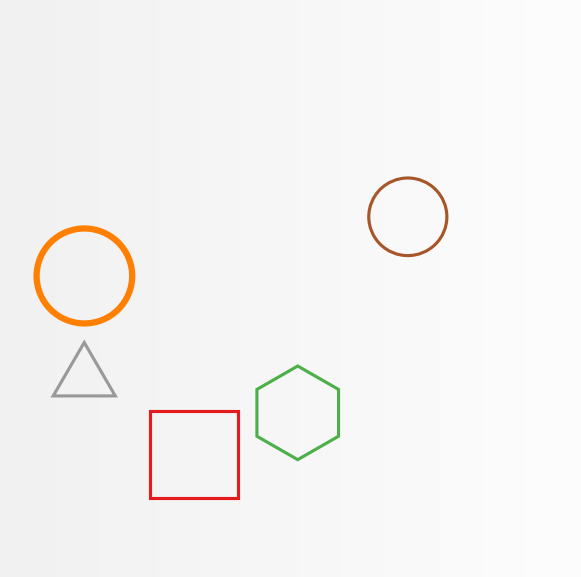[{"shape": "square", "thickness": 1.5, "radius": 0.38, "center": [0.333, 0.212]}, {"shape": "hexagon", "thickness": 1.5, "radius": 0.41, "center": [0.512, 0.284]}, {"shape": "circle", "thickness": 3, "radius": 0.41, "center": [0.145, 0.521]}, {"shape": "circle", "thickness": 1.5, "radius": 0.34, "center": [0.702, 0.624]}, {"shape": "triangle", "thickness": 1.5, "radius": 0.31, "center": [0.145, 0.344]}]